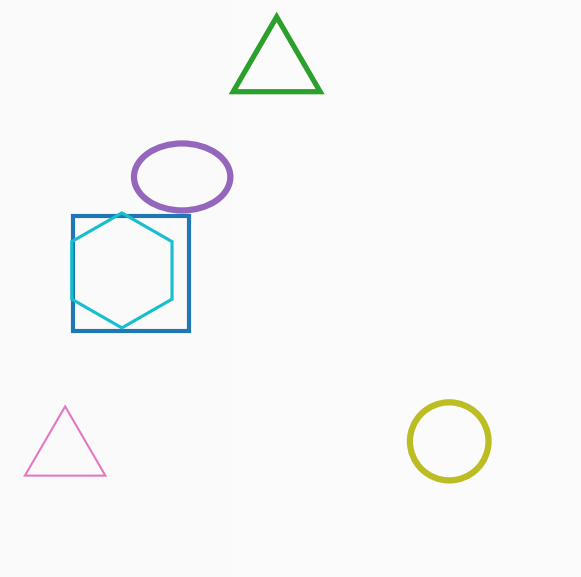[{"shape": "square", "thickness": 2, "radius": 0.5, "center": [0.225, 0.526]}, {"shape": "triangle", "thickness": 2.5, "radius": 0.43, "center": [0.476, 0.884]}, {"shape": "oval", "thickness": 3, "radius": 0.41, "center": [0.313, 0.693]}, {"shape": "triangle", "thickness": 1, "radius": 0.4, "center": [0.112, 0.215]}, {"shape": "circle", "thickness": 3, "radius": 0.34, "center": [0.773, 0.235]}, {"shape": "hexagon", "thickness": 1.5, "radius": 0.5, "center": [0.21, 0.531]}]